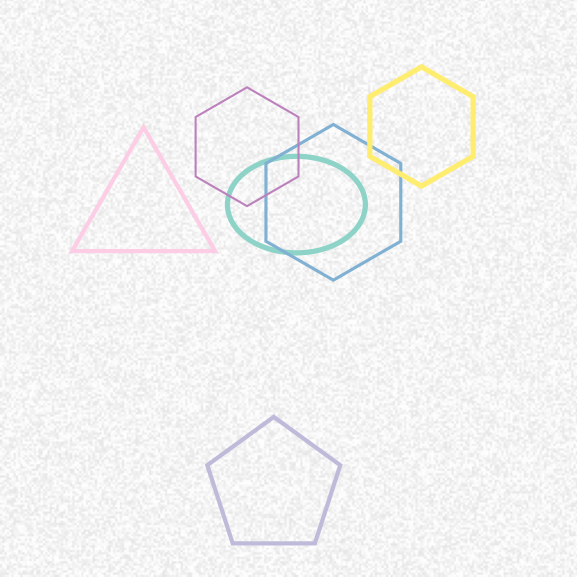[{"shape": "oval", "thickness": 2.5, "radius": 0.6, "center": [0.513, 0.645]}, {"shape": "pentagon", "thickness": 2, "radius": 0.61, "center": [0.474, 0.156]}, {"shape": "hexagon", "thickness": 1.5, "radius": 0.67, "center": [0.577, 0.649]}, {"shape": "triangle", "thickness": 2, "radius": 0.72, "center": [0.249, 0.636]}, {"shape": "hexagon", "thickness": 1, "radius": 0.51, "center": [0.428, 0.745]}, {"shape": "hexagon", "thickness": 2.5, "radius": 0.52, "center": [0.73, 0.78]}]